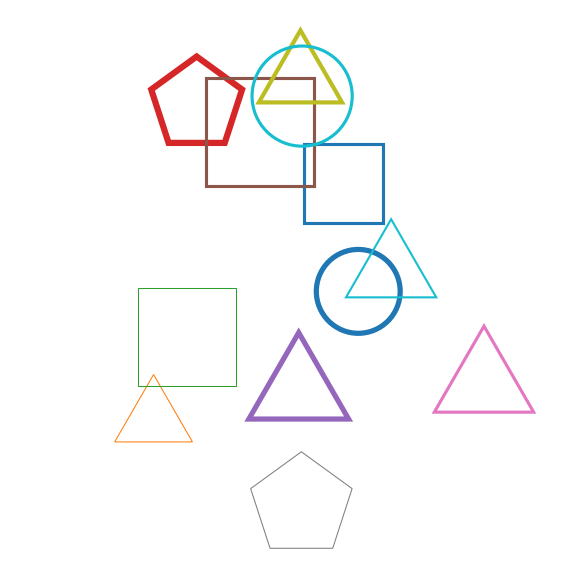[{"shape": "circle", "thickness": 2.5, "radius": 0.36, "center": [0.62, 0.495]}, {"shape": "square", "thickness": 1.5, "radius": 0.34, "center": [0.595, 0.681]}, {"shape": "triangle", "thickness": 0.5, "radius": 0.39, "center": [0.266, 0.273]}, {"shape": "square", "thickness": 0.5, "radius": 0.42, "center": [0.324, 0.415]}, {"shape": "pentagon", "thickness": 3, "radius": 0.41, "center": [0.341, 0.819]}, {"shape": "triangle", "thickness": 2.5, "radius": 0.5, "center": [0.517, 0.323]}, {"shape": "square", "thickness": 1.5, "radius": 0.47, "center": [0.45, 0.77]}, {"shape": "triangle", "thickness": 1.5, "radius": 0.5, "center": [0.838, 0.335]}, {"shape": "pentagon", "thickness": 0.5, "radius": 0.46, "center": [0.522, 0.124]}, {"shape": "triangle", "thickness": 2, "radius": 0.42, "center": [0.52, 0.863]}, {"shape": "circle", "thickness": 1.5, "radius": 0.43, "center": [0.523, 0.833]}, {"shape": "triangle", "thickness": 1, "radius": 0.45, "center": [0.677, 0.529]}]